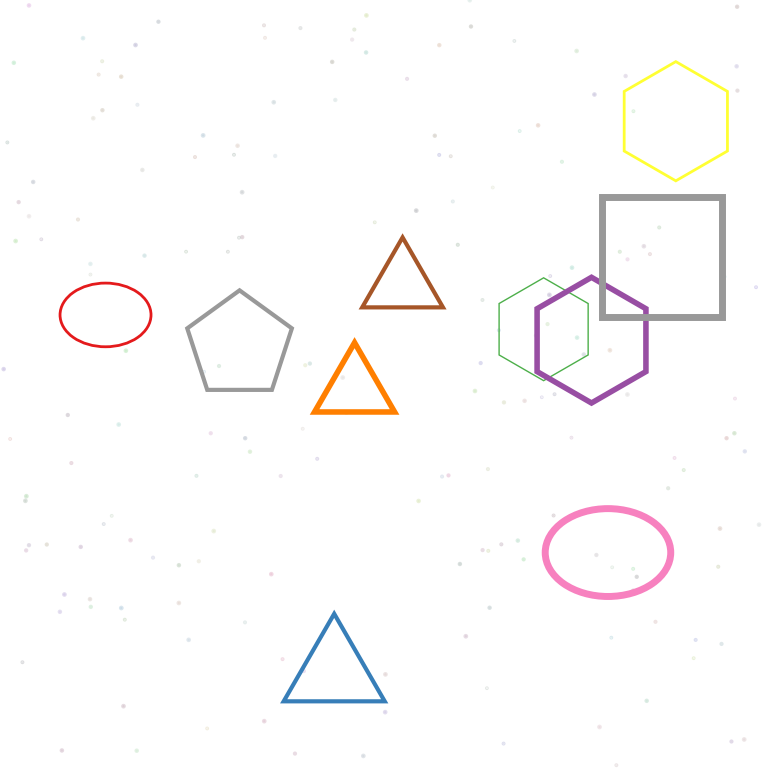[{"shape": "oval", "thickness": 1, "radius": 0.3, "center": [0.137, 0.591]}, {"shape": "triangle", "thickness": 1.5, "radius": 0.38, "center": [0.434, 0.127]}, {"shape": "hexagon", "thickness": 0.5, "radius": 0.33, "center": [0.706, 0.572]}, {"shape": "hexagon", "thickness": 2, "radius": 0.41, "center": [0.768, 0.558]}, {"shape": "triangle", "thickness": 2, "radius": 0.3, "center": [0.46, 0.495]}, {"shape": "hexagon", "thickness": 1, "radius": 0.39, "center": [0.878, 0.843]}, {"shape": "triangle", "thickness": 1.5, "radius": 0.3, "center": [0.523, 0.631]}, {"shape": "oval", "thickness": 2.5, "radius": 0.41, "center": [0.79, 0.282]}, {"shape": "square", "thickness": 2.5, "radius": 0.39, "center": [0.859, 0.666]}, {"shape": "pentagon", "thickness": 1.5, "radius": 0.36, "center": [0.311, 0.551]}]